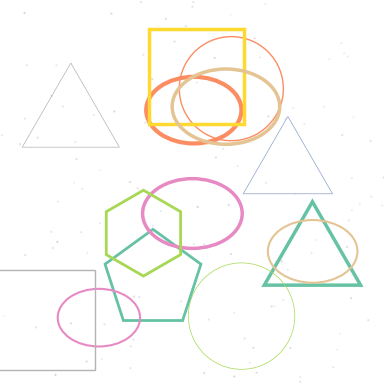[{"shape": "pentagon", "thickness": 2, "radius": 0.65, "center": [0.397, 0.273]}, {"shape": "triangle", "thickness": 2.5, "radius": 0.72, "center": [0.812, 0.332]}, {"shape": "circle", "thickness": 1, "radius": 0.68, "center": [0.601, 0.77]}, {"shape": "oval", "thickness": 3, "radius": 0.62, "center": [0.503, 0.714]}, {"shape": "triangle", "thickness": 0.5, "radius": 0.67, "center": [0.748, 0.564]}, {"shape": "oval", "thickness": 1.5, "radius": 0.53, "center": [0.257, 0.175]}, {"shape": "oval", "thickness": 2.5, "radius": 0.65, "center": [0.5, 0.445]}, {"shape": "circle", "thickness": 0.5, "radius": 0.69, "center": [0.627, 0.179]}, {"shape": "hexagon", "thickness": 2, "radius": 0.56, "center": [0.373, 0.394]}, {"shape": "square", "thickness": 2.5, "radius": 0.62, "center": [0.51, 0.801]}, {"shape": "oval", "thickness": 1.5, "radius": 0.58, "center": [0.812, 0.347]}, {"shape": "oval", "thickness": 2.5, "radius": 0.7, "center": [0.587, 0.723]}, {"shape": "square", "thickness": 1, "radius": 0.65, "center": [0.117, 0.168]}, {"shape": "triangle", "thickness": 0.5, "radius": 0.73, "center": [0.184, 0.691]}]